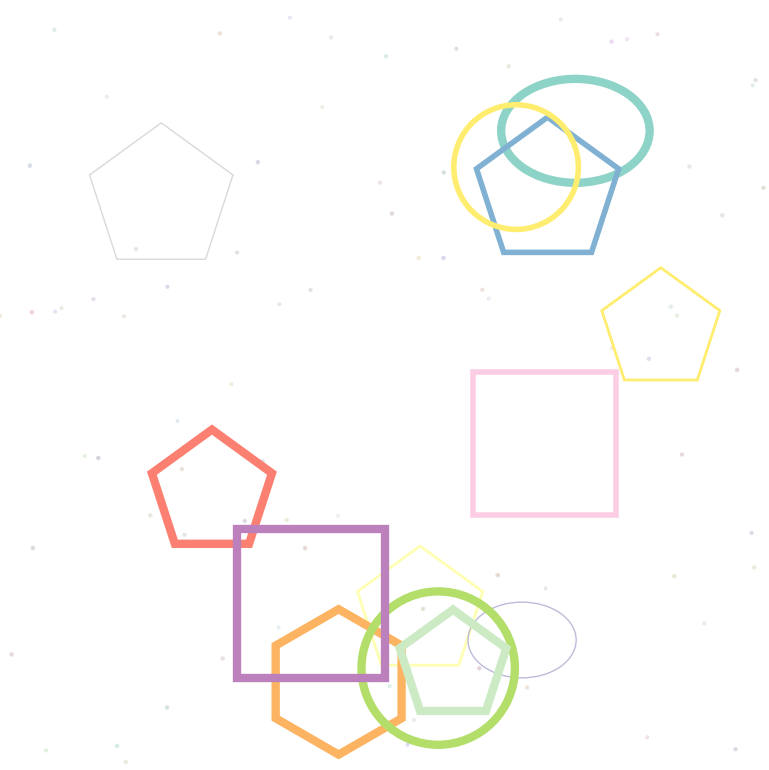[{"shape": "oval", "thickness": 3, "radius": 0.48, "center": [0.747, 0.83]}, {"shape": "pentagon", "thickness": 1, "radius": 0.43, "center": [0.546, 0.205]}, {"shape": "oval", "thickness": 0.5, "radius": 0.35, "center": [0.678, 0.169]}, {"shape": "pentagon", "thickness": 3, "radius": 0.41, "center": [0.275, 0.36]}, {"shape": "pentagon", "thickness": 2, "radius": 0.49, "center": [0.711, 0.751]}, {"shape": "hexagon", "thickness": 3, "radius": 0.47, "center": [0.44, 0.114]}, {"shape": "circle", "thickness": 3, "radius": 0.5, "center": [0.569, 0.132]}, {"shape": "square", "thickness": 2, "radius": 0.46, "center": [0.707, 0.424]}, {"shape": "pentagon", "thickness": 0.5, "radius": 0.49, "center": [0.209, 0.743]}, {"shape": "square", "thickness": 3, "radius": 0.48, "center": [0.404, 0.216]}, {"shape": "pentagon", "thickness": 3, "radius": 0.36, "center": [0.588, 0.136]}, {"shape": "circle", "thickness": 2, "radius": 0.4, "center": [0.67, 0.783]}, {"shape": "pentagon", "thickness": 1, "radius": 0.4, "center": [0.858, 0.572]}]